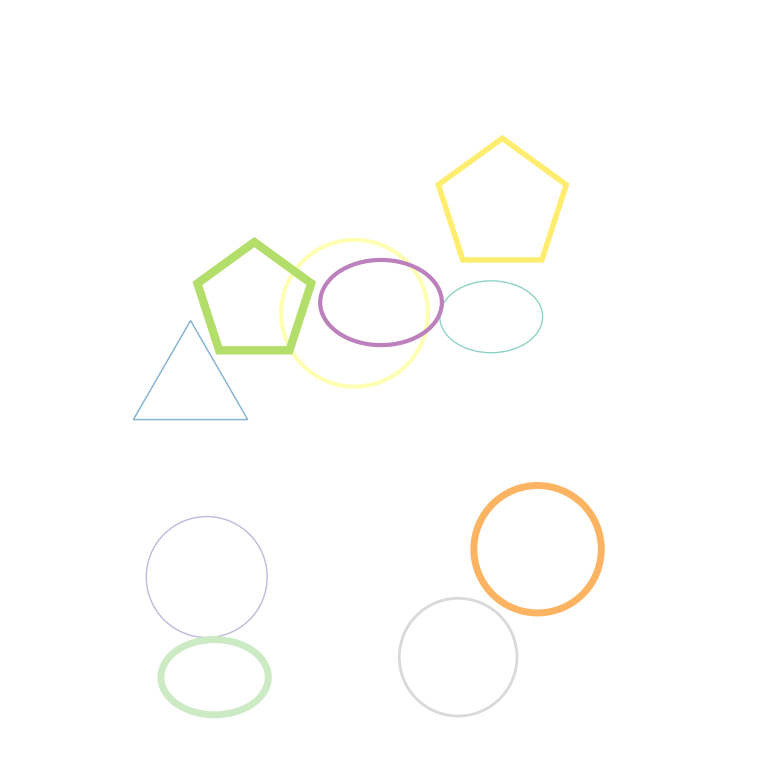[{"shape": "oval", "thickness": 0.5, "radius": 0.33, "center": [0.638, 0.589]}, {"shape": "circle", "thickness": 1.5, "radius": 0.48, "center": [0.461, 0.593]}, {"shape": "circle", "thickness": 0.5, "radius": 0.39, "center": [0.268, 0.251]}, {"shape": "triangle", "thickness": 0.5, "radius": 0.43, "center": [0.247, 0.498]}, {"shape": "circle", "thickness": 2.5, "radius": 0.41, "center": [0.698, 0.287]}, {"shape": "pentagon", "thickness": 3, "radius": 0.39, "center": [0.33, 0.608]}, {"shape": "circle", "thickness": 1, "radius": 0.38, "center": [0.595, 0.147]}, {"shape": "oval", "thickness": 1.5, "radius": 0.4, "center": [0.495, 0.607]}, {"shape": "oval", "thickness": 2.5, "radius": 0.35, "center": [0.279, 0.121]}, {"shape": "pentagon", "thickness": 2, "radius": 0.44, "center": [0.652, 0.733]}]